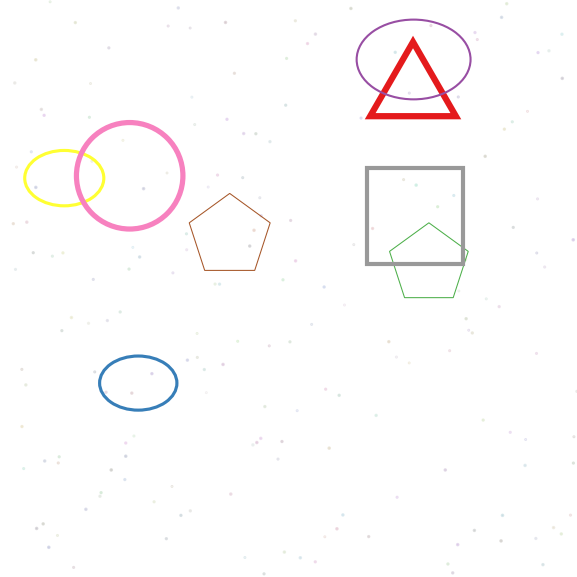[{"shape": "triangle", "thickness": 3, "radius": 0.43, "center": [0.715, 0.841]}, {"shape": "oval", "thickness": 1.5, "radius": 0.33, "center": [0.239, 0.336]}, {"shape": "pentagon", "thickness": 0.5, "radius": 0.36, "center": [0.743, 0.542]}, {"shape": "oval", "thickness": 1, "radius": 0.49, "center": [0.716, 0.896]}, {"shape": "oval", "thickness": 1.5, "radius": 0.34, "center": [0.111, 0.691]}, {"shape": "pentagon", "thickness": 0.5, "radius": 0.37, "center": [0.398, 0.591]}, {"shape": "circle", "thickness": 2.5, "radius": 0.46, "center": [0.225, 0.695]}, {"shape": "square", "thickness": 2, "radius": 0.42, "center": [0.719, 0.626]}]